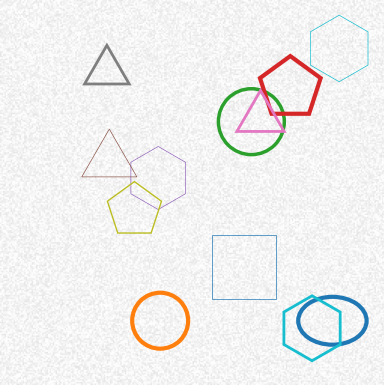[{"shape": "square", "thickness": 0.5, "radius": 0.41, "center": [0.634, 0.306]}, {"shape": "oval", "thickness": 3, "radius": 0.44, "center": [0.863, 0.167]}, {"shape": "circle", "thickness": 3, "radius": 0.36, "center": [0.416, 0.167]}, {"shape": "circle", "thickness": 2.5, "radius": 0.43, "center": [0.653, 0.684]}, {"shape": "pentagon", "thickness": 3, "radius": 0.41, "center": [0.754, 0.772]}, {"shape": "hexagon", "thickness": 0.5, "radius": 0.41, "center": [0.411, 0.538]}, {"shape": "triangle", "thickness": 0.5, "radius": 0.41, "center": [0.284, 0.582]}, {"shape": "triangle", "thickness": 2, "radius": 0.35, "center": [0.677, 0.694]}, {"shape": "triangle", "thickness": 2, "radius": 0.33, "center": [0.278, 0.815]}, {"shape": "pentagon", "thickness": 1, "radius": 0.37, "center": [0.349, 0.454]}, {"shape": "hexagon", "thickness": 0.5, "radius": 0.43, "center": [0.881, 0.874]}, {"shape": "hexagon", "thickness": 2, "radius": 0.42, "center": [0.811, 0.147]}]